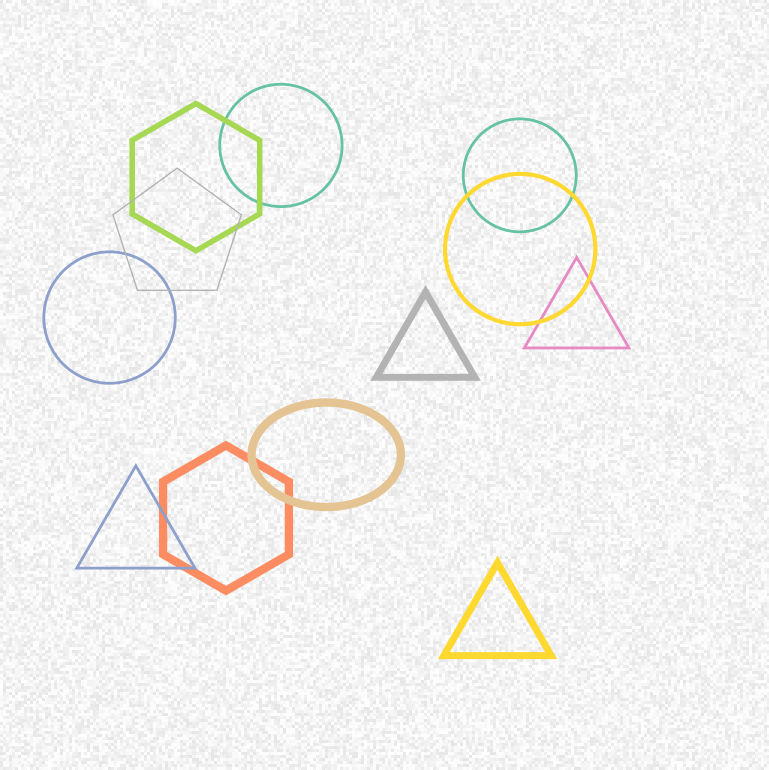[{"shape": "circle", "thickness": 1, "radius": 0.4, "center": [0.365, 0.811]}, {"shape": "circle", "thickness": 1, "radius": 0.37, "center": [0.675, 0.772]}, {"shape": "hexagon", "thickness": 3, "radius": 0.47, "center": [0.294, 0.327]}, {"shape": "triangle", "thickness": 1, "radius": 0.44, "center": [0.176, 0.306]}, {"shape": "circle", "thickness": 1, "radius": 0.43, "center": [0.142, 0.588]}, {"shape": "triangle", "thickness": 1, "radius": 0.39, "center": [0.749, 0.587]}, {"shape": "hexagon", "thickness": 2, "radius": 0.48, "center": [0.254, 0.77]}, {"shape": "circle", "thickness": 1.5, "radius": 0.49, "center": [0.676, 0.677]}, {"shape": "triangle", "thickness": 2.5, "radius": 0.4, "center": [0.646, 0.189]}, {"shape": "oval", "thickness": 3, "radius": 0.48, "center": [0.424, 0.409]}, {"shape": "triangle", "thickness": 2.5, "radius": 0.37, "center": [0.553, 0.547]}, {"shape": "pentagon", "thickness": 0.5, "radius": 0.44, "center": [0.23, 0.694]}]